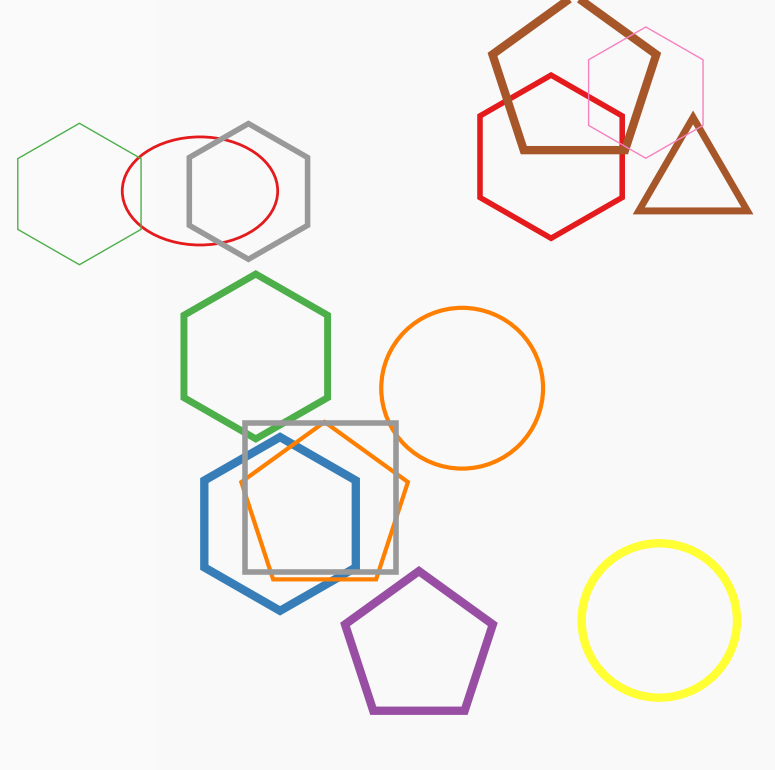[{"shape": "oval", "thickness": 1, "radius": 0.5, "center": [0.258, 0.752]}, {"shape": "hexagon", "thickness": 2, "radius": 0.53, "center": [0.711, 0.796]}, {"shape": "hexagon", "thickness": 3, "radius": 0.56, "center": [0.361, 0.32]}, {"shape": "hexagon", "thickness": 0.5, "radius": 0.46, "center": [0.102, 0.748]}, {"shape": "hexagon", "thickness": 2.5, "radius": 0.54, "center": [0.33, 0.537]}, {"shape": "pentagon", "thickness": 3, "radius": 0.5, "center": [0.541, 0.158]}, {"shape": "pentagon", "thickness": 1.5, "radius": 0.57, "center": [0.419, 0.339]}, {"shape": "circle", "thickness": 1.5, "radius": 0.52, "center": [0.596, 0.496]}, {"shape": "circle", "thickness": 3, "radius": 0.5, "center": [0.851, 0.194]}, {"shape": "triangle", "thickness": 2.5, "radius": 0.4, "center": [0.894, 0.767]}, {"shape": "pentagon", "thickness": 3, "radius": 0.56, "center": [0.741, 0.895]}, {"shape": "hexagon", "thickness": 0.5, "radius": 0.43, "center": [0.833, 0.88]}, {"shape": "hexagon", "thickness": 2, "radius": 0.44, "center": [0.321, 0.751]}, {"shape": "square", "thickness": 2, "radius": 0.49, "center": [0.414, 0.354]}]